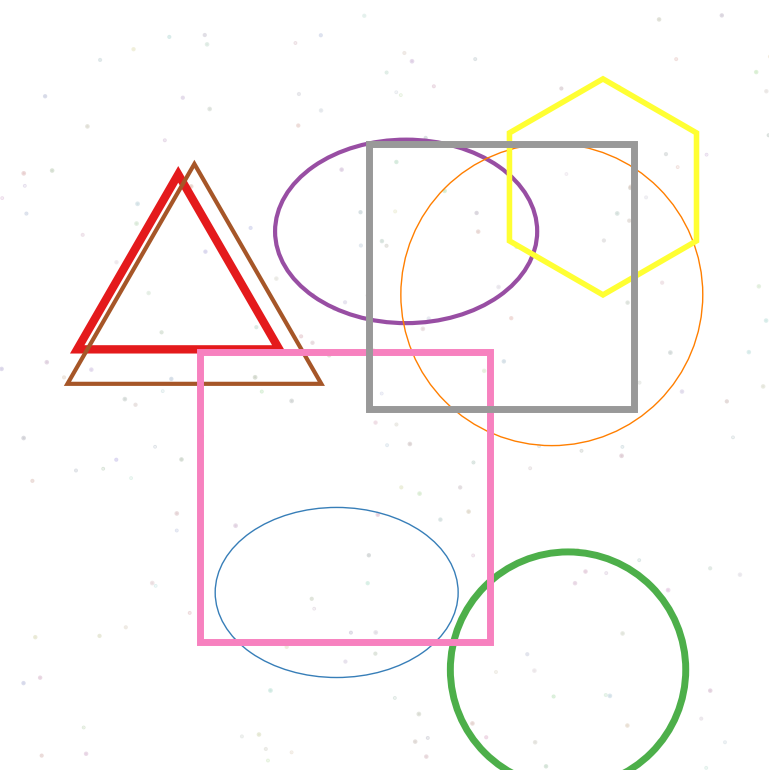[{"shape": "triangle", "thickness": 3, "radius": 0.76, "center": [0.231, 0.622]}, {"shape": "oval", "thickness": 0.5, "radius": 0.79, "center": [0.437, 0.231]}, {"shape": "circle", "thickness": 2.5, "radius": 0.76, "center": [0.738, 0.13]}, {"shape": "oval", "thickness": 1.5, "radius": 0.85, "center": [0.527, 0.699]}, {"shape": "circle", "thickness": 0.5, "radius": 0.98, "center": [0.717, 0.617]}, {"shape": "hexagon", "thickness": 2, "radius": 0.7, "center": [0.783, 0.757]}, {"shape": "triangle", "thickness": 1.5, "radius": 0.95, "center": [0.252, 0.597]}, {"shape": "square", "thickness": 2.5, "radius": 0.94, "center": [0.448, 0.354]}, {"shape": "square", "thickness": 2.5, "radius": 0.86, "center": [0.651, 0.641]}]